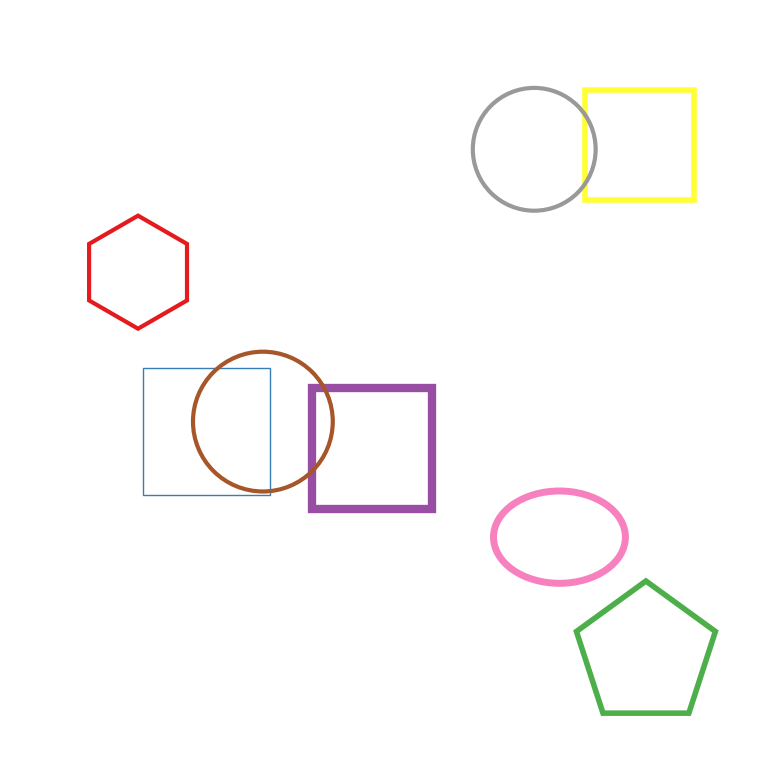[{"shape": "hexagon", "thickness": 1.5, "radius": 0.37, "center": [0.179, 0.647]}, {"shape": "square", "thickness": 0.5, "radius": 0.41, "center": [0.268, 0.439]}, {"shape": "pentagon", "thickness": 2, "radius": 0.47, "center": [0.839, 0.151]}, {"shape": "square", "thickness": 3, "radius": 0.39, "center": [0.483, 0.417]}, {"shape": "square", "thickness": 2, "radius": 0.36, "center": [0.83, 0.812]}, {"shape": "circle", "thickness": 1.5, "radius": 0.45, "center": [0.341, 0.452]}, {"shape": "oval", "thickness": 2.5, "radius": 0.43, "center": [0.727, 0.302]}, {"shape": "circle", "thickness": 1.5, "radius": 0.4, "center": [0.694, 0.806]}]